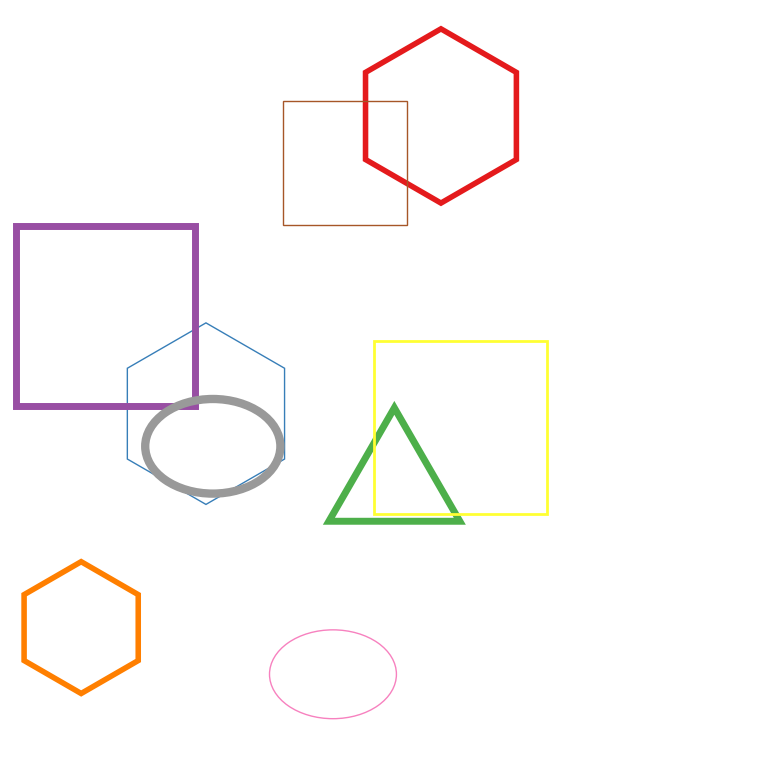[{"shape": "hexagon", "thickness": 2, "radius": 0.57, "center": [0.573, 0.849]}, {"shape": "hexagon", "thickness": 0.5, "radius": 0.59, "center": [0.267, 0.463]}, {"shape": "triangle", "thickness": 2.5, "radius": 0.49, "center": [0.512, 0.372]}, {"shape": "square", "thickness": 2.5, "radius": 0.58, "center": [0.137, 0.59]}, {"shape": "hexagon", "thickness": 2, "radius": 0.43, "center": [0.105, 0.185]}, {"shape": "square", "thickness": 1, "radius": 0.56, "center": [0.599, 0.444]}, {"shape": "square", "thickness": 0.5, "radius": 0.4, "center": [0.448, 0.788]}, {"shape": "oval", "thickness": 0.5, "radius": 0.41, "center": [0.432, 0.124]}, {"shape": "oval", "thickness": 3, "radius": 0.44, "center": [0.276, 0.42]}]